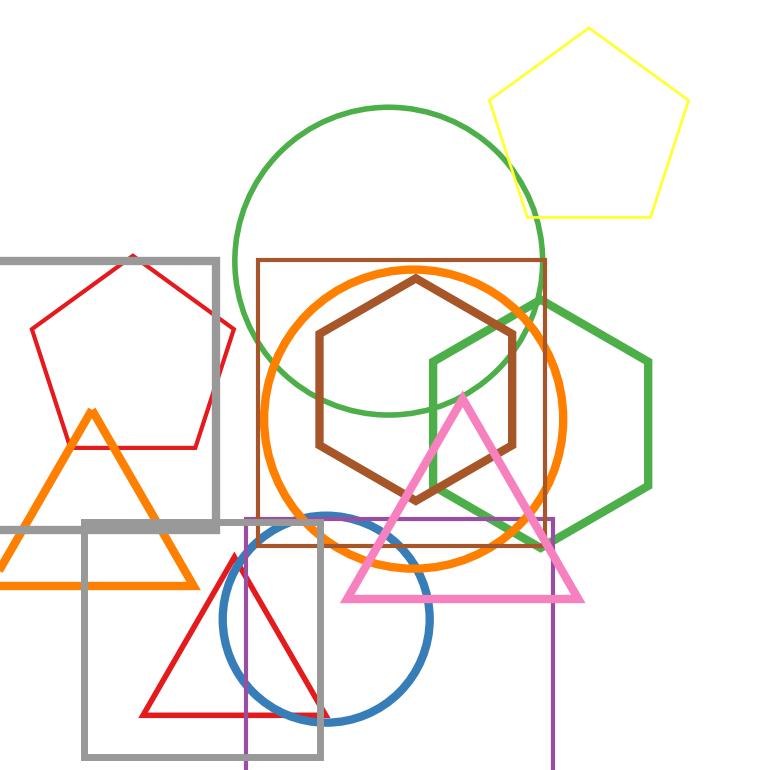[{"shape": "triangle", "thickness": 2, "radius": 0.68, "center": [0.304, 0.14]}, {"shape": "pentagon", "thickness": 1.5, "radius": 0.69, "center": [0.173, 0.53]}, {"shape": "circle", "thickness": 3, "radius": 0.67, "center": [0.424, 0.196]}, {"shape": "hexagon", "thickness": 3, "radius": 0.81, "center": [0.702, 0.45]}, {"shape": "circle", "thickness": 2, "radius": 1.0, "center": [0.505, 0.661]}, {"shape": "square", "thickness": 1.5, "radius": 1.0, "center": [0.519, 0.127]}, {"shape": "circle", "thickness": 3, "radius": 0.97, "center": [0.537, 0.456]}, {"shape": "triangle", "thickness": 3, "radius": 0.76, "center": [0.119, 0.315]}, {"shape": "pentagon", "thickness": 1, "radius": 0.68, "center": [0.765, 0.828]}, {"shape": "square", "thickness": 1.5, "radius": 0.93, "center": [0.521, 0.477]}, {"shape": "hexagon", "thickness": 3, "radius": 0.72, "center": [0.54, 0.494]}, {"shape": "triangle", "thickness": 3, "radius": 0.87, "center": [0.601, 0.309]}, {"shape": "square", "thickness": 3, "radius": 0.87, "center": [0.106, 0.487]}, {"shape": "square", "thickness": 2.5, "radius": 0.77, "center": [0.262, 0.17]}]